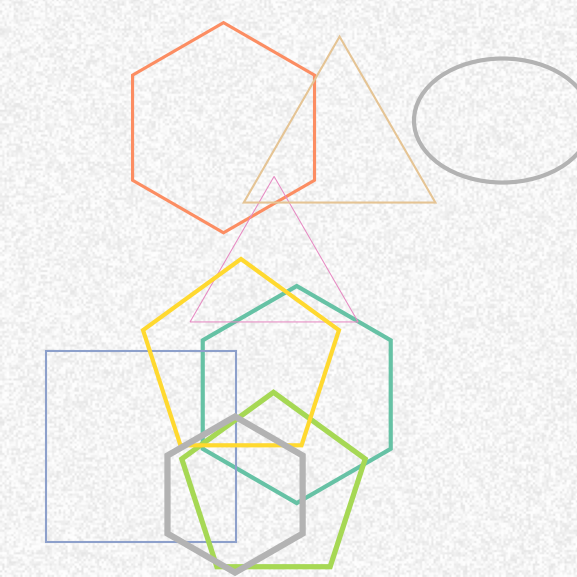[{"shape": "hexagon", "thickness": 2, "radius": 0.94, "center": [0.514, 0.316]}, {"shape": "hexagon", "thickness": 1.5, "radius": 0.91, "center": [0.387, 0.778]}, {"shape": "square", "thickness": 1, "radius": 0.83, "center": [0.244, 0.226]}, {"shape": "triangle", "thickness": 0.5, "radius": 0.84, "center": [0.475, 0.526]}, {"shape": "pentagon", "thickness": 2.5, "radius": 0.83, "center": [0.474, 0.153]}, {"shape": "pentagon", "thickness": 2, "radius": 0.89, "center": [0.417, 0.372]}, {"shape": "triangle", "thickness": 1, "radius": 0.96, "center": [0.588, 0.744]}, {"shape": "hexagon", "thickness": 3, "radius": 0.68, "center": [0.407, 0.143]}, {"shape": "oval", "thickness": 2, "radius": 0.77, "center": [0.87, 0.79]}]